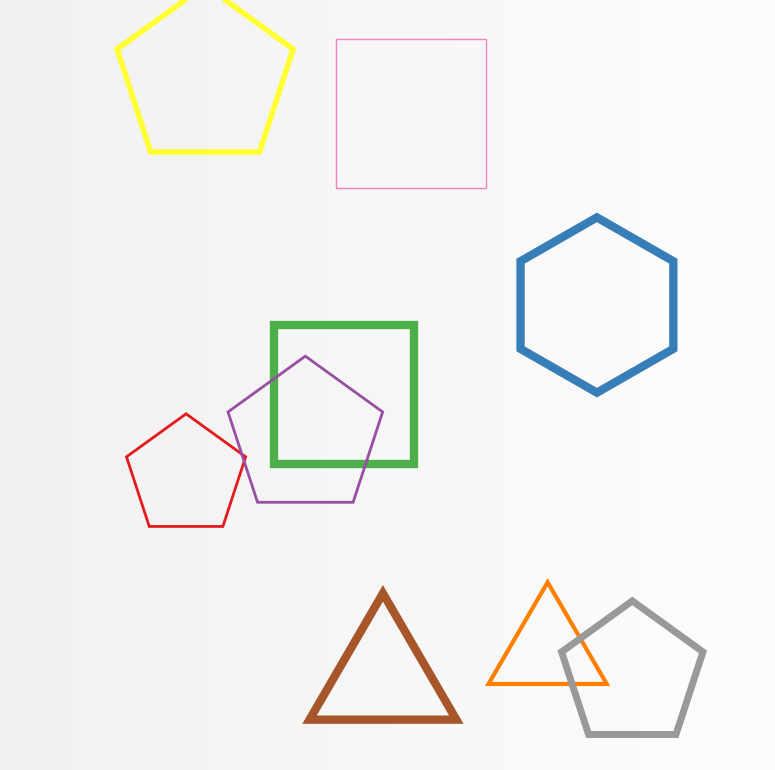[{"shape": "pentagon", "thickness": 1, "radius": 0.4, "center": [0.24, 0.382]}, {"shape": "hexagon", "thickness": 3, "radius": 0.57, "center": [0.77, 0.604]}, {"shape": "square", "thickness": 3, "radius": 0.45, "center": [0.444, 0.488]}, {"shape": "pentagon", "thickness": 1, "radius": 0.52, "center": [0.394, 0.433]}, {"shape": "triangle", "thickness": 1.5, "radius": 0.44, "center": [0.707, 0.156]}, {"shape": "pentagon", "thickness": 2, "radius": 0.6, "center": [0.265, 0.899]}, {"shape": "triangle", "thickness": 3, "radius": 0.55, "center": [0.494, 0.12]}, {"shape": "square", "thickness": 0.5, "radius": 0.48, "center": [0.531, 0.853]}, {"shape": "pentagon", "thickness": 2.5, "radius": 0.48, "center": [0.816, 0.124]}]